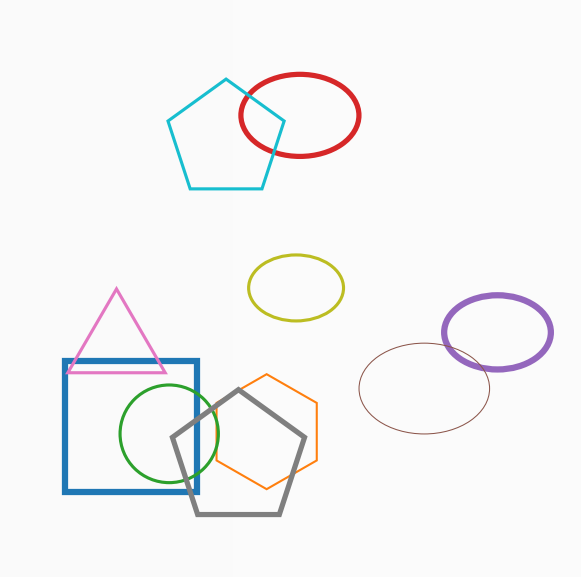[{"shape": "square", "thickness": 3, "radius": 0.57, "center": [0.225, 0.261]}, {"shape": "hexagon", "thickness": 1, "radius": 0.5, "center": [0.459, 0.252]}, {"shape": "circle", "thickness": 1.5, "radius": 0.42, "center": [0.291, 0.248]}, {"shape": "oval", "thickness": 2.5, "radius": 0.51, "center": [0.516, 0.799]}, {"shape": "oval", "thickness": 3, "radius": 0.46, "center": [0.856, 0.424]}, {"shape": "oval", "thickness": 0.5, "radius": 0.56, "center": [0.73, 0.326]}, {"shape": "triangle", "thickness": 1.5, "radius": 0.48, "center": [0.2, 0.402]}, {"shape": "pentagon", "thickness": 2.5, "radius": 0.6, "center": [0.41, 0.205]}, {"shape": "oval", "thickness": 1.5, "radius": 0.41, "center": [0.509, 0.501]}, {"shape": "pentagon", "thickness": 1.5, "radius": 0.53, "center": [0.389, 0.757]}]